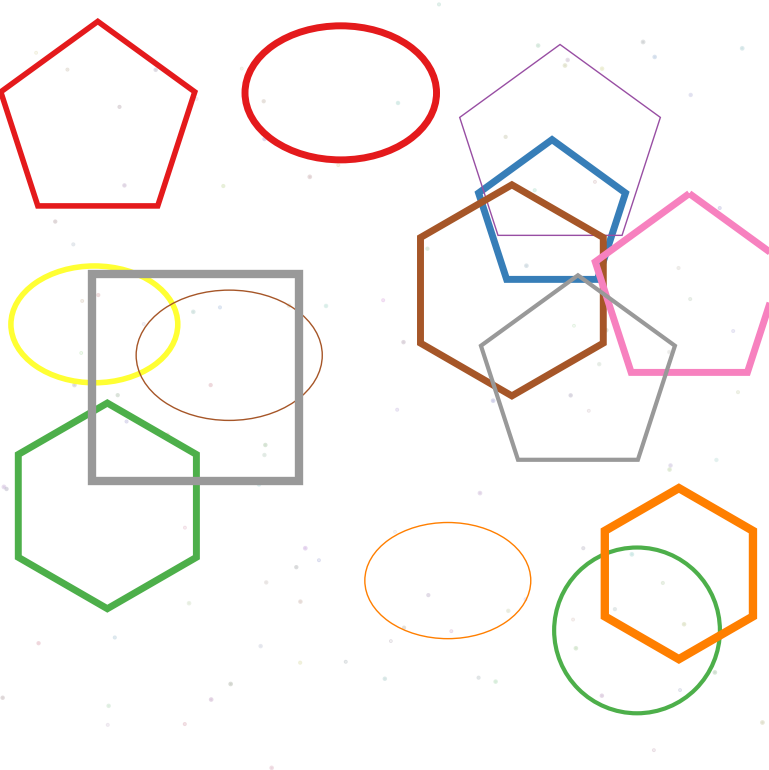[{"shape": "oval", "thickness": 2.5, "radius": 0.62, "center": [0.443, 0.879]}, {"shape": "pentagon", "thickness": 2, "radius": 0.66, "center": [0.127, 0.84]}, {"shape": "pentagon", "thickness": 2.5, "radius": 0.5, "center": [0.717, 0.718]}, {"shape": "hexagon", "thickness": 2.5, "radius": 0.67, "center": [0.139, 0.343]}, {"shape": "circle", "thickness": 1.5, "radius": 0.54, "center": [0.827, 0.181]}, {"shape": "pentagon", "thickness": 0.5, "radius": 0.69, "center": [0.727, 0.805]}, {"shape": "hexagon", "thickness": 3, "radius": 0.56, "center": [0.882, 0.255]}, {"shape": "oval", "thickness": 0.5, "radius": 0.54, "center": [0.582, 0.246]}, {"shape": "oval", "thickness": 2, "radius": 0.54, "center": [0.123, 0.579]}, {"shape": "oval", "thickness": 0.5, "radius": 0.6, "center": [0.298, 0.539]}, {"shape": "hexagon", "thickness": 2.5, "radius": 0.69, "center": [0.665, 0.623]}, {"shape": "pentagon", "thickness": 2.5, "radius": 0.64, "center": [0.895, 0.62]}, {"shape": "pentagon", "thickness": 1.5, "radius": 0.66, "center": [0.751, 0.51]}, {"shape": "square", "thickness": 3, "radius": 0.67, "center": [0.254, 0.509]}]